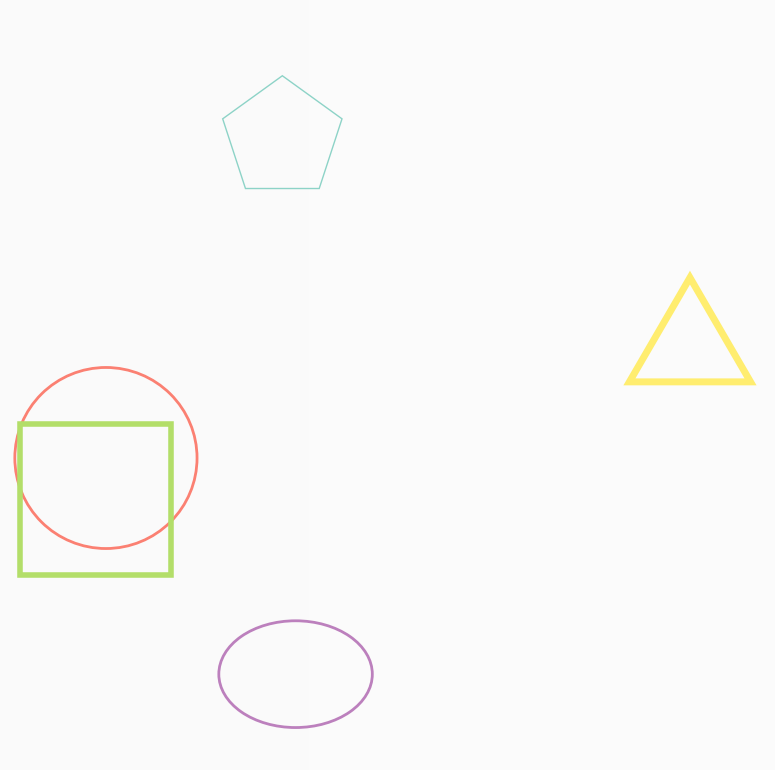[{"shape": "pentagon", "thickness": 0.5, "radius": 0.4, "center": [0.364, 0.821]}, {"shape": "circle", "thickness": 1, "radius": 0.59, "center": [0.137, 0.405]}, {"shape": "square", "thickness": 2, "radius": 0.49, "center": [0.123, 0.352]}, {"shape": "oval", "thickness": 1, "radius": 0.5, "center": [0.381, 0.124]}, {"shape": "triangle", "thickness": 2.5, "radius": 0.45, "center": [0.89, 0.549]}]